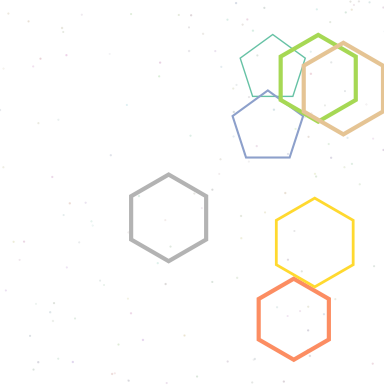[{"shape": "pentagon", "thickness": 1, "radius": 0.44, "center": [0.708, 0.822]}, {"shape": "hexagon", "thickness": 3, "radius": 0.53, "center": [0.763, 0.171]}, {"shape": "pentagon", "thickness": 1.5, "radius": 0.48, "center": [0.696, 0.669]}, {"shape": "hexagon", "thickness": 3, "radius": 0.56, "center": [0.827, 0.797]}, {"shape": "hexagon", "thickness": 2, "radius": 0.58, "center": [0.818, 0.37]}, {"shape": "hexagon", "thickness": 3, "radius": 0.59, "center": [0.892, 0.77]}, {"shape": "hexagon", "thickness": 3, "radius": 0.56, "center": [0.438, 0.434]}]